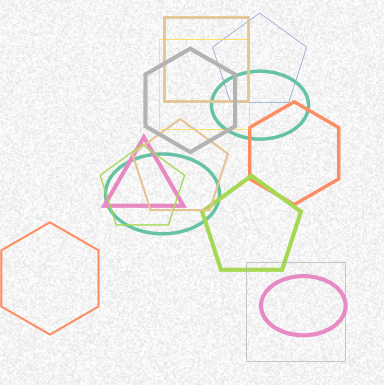[{"shape": "oval", "thickness": 2.5, "radius": 0.74, "center": [0.422, 0.496]}, {"shape": "oval", "thickness": 2.5, "radius": 0.63, "center": [0.675, 0.727]}, {"shape": "hexagon", "thickness": 2.5, "radius": 0.67, "center": [0.764, 0.602]}, {"shape": "hexagon", "thickness": 1.5, "radius": 0.73, "center": [0.13, 0.277]}, {"shape": "pentagon", "thickness": 0.5, "radius": 0.64, "center": [0.674, 0.838]}, {"shape": "triangle", "thickness": 3, "radius": 0.59, "center": [0.374, 0.525]}, {"shape": "oval", "thickness": 3, "radius": 0.55, "center": [0.788, 0.206]}, {"shape": "pentagon", "thickness": 1, "radius": 0.58, "center": [0.37, 0.509]}, {"shape": "pentagon", "thickness": 3, "radius": 0.67, "center": [0.653, 0.408]}, {"shape": "square", "thickness": 0.5, "radius": 0.58, "center": [0.529, 0.781]}, {"shape": "pentagon", "thickness": 1.5, "radius": 0.65, "center": [0.468, 0.56]}, {"shape": "square", "thickness": 2, "radius": 0.54, "center": [0.535, 0.847]}, {"shape": "hexagon", "thickness": 3, "radius": 0.67, "center": [0.494, 0.739]}, {"shape": "square", "thickness": 0.5, "radius": 0.65, "center": [0.767, 0.191]}]